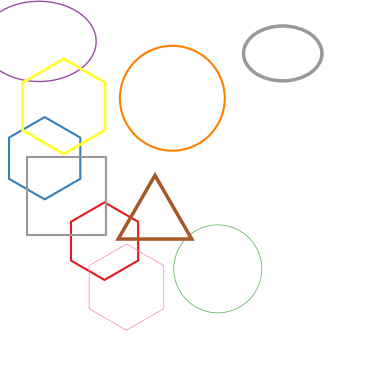[{"shape": "hexagon", "thickness": 1.5, "radius": 0.5, "center": [0.272, 0.374]}, {"shape": "hexagon", "thickness": 1.5, "radius": 0.53, "center": [0.116, 0.589]}, {"shape": "circle", "thickness": 0.5, "radius": 0.57, "center": [0.566, 0.302]}, {"shape": "oval", "thickness": 1, "radius": 0.74, "center": [0.101, 0.892]}, {"shape": "circle", "thickness": 1.5, "radius": 0.68, "center": [0.448, 0.745]}, {"shape": "hexagon", "thickness": 2, "radius": 0.62, "center": [0.166, 0.724]}, {"shape": "triangle", "thickness": 2.5, "radius": 0.55, "center": [0.402, 0.434]}, {"shape": "hexagon", "thickness": 0.5, "radius": 0.56, "center": [0.328, 0.254]}, {"shape": "square", "thickness": 1.5, "radius": 0.51, "center": [0.172, 0.491]}, {"shape": "oval", "thickness": 2.5, "radius": 0.51, "center": [0.734, 0.861]}]